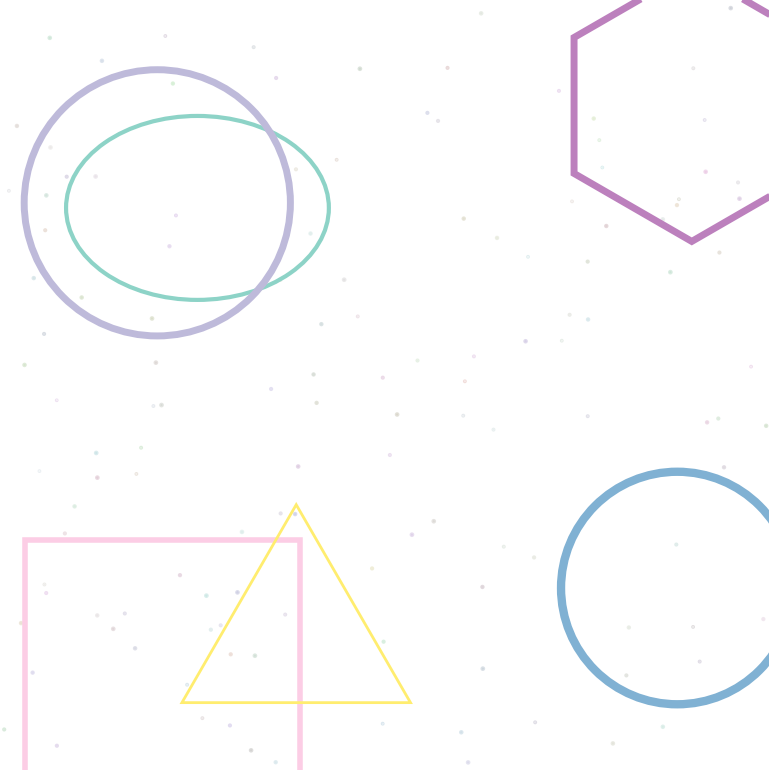[{"shape": "oval", "thickness": 1.5, "radius": 0.85, "center": [0.256, 0.73]}, {"shape": "circle", "thickness": 2.5, "radius": 0.86, "center": [0.204, 0.737]}, {"shape": "circle", "thickness": 3, "radius": 0.75, "center": [0.88, 0.236]}, {"shape": "square", "thickness": 2, "radius": 0.89, "center": [0.211, 0.12]}, {"shape": "hexagon", "thickness": 2.5, "radius": 0.88, "center": [0.898, 0.863]}, {"shape": "triangle", "thickness": 1, "radius": 0.86, "center": [0.385, 0.173]}]